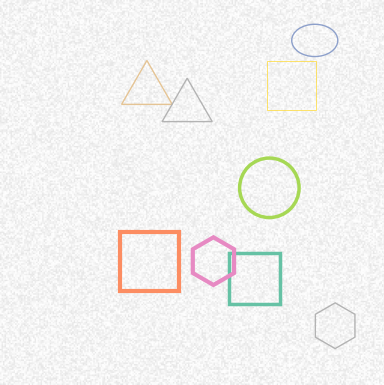[{"shape": "square", "thickness": 2.5, "radius": 0.33, "center": [0.66, 0.275]}, {"shape": "square", "thickness": 3, "radius": 0.38, "center": [0.389, 0.321]}, {"shape": "oval", "thickness": 1, "radius": 0.3, "center": [0.818, 0.895]}, {"shape": "hexagon", "thickness": 3, "radius": 0.31, "center": [0.554, 0.322]}, {"shape": "circle", "thickness": 2.5, "radius": 0.39, "center": [0.7, 0.512]}, {"shape": "square", "thickness": 0.5, "radius": 0.32, "center": [0.758, 0.777]}, {"shape": "triangle", "thickness": 1, "radius": 0.38, "center": [0.382, 0.767]}, {"shape": "hexagon", "thickness": 1, "radius": 0.3, "center": [0.87, 0.154]}, {"shape": "triangle", "thickness": 1, "radius": 0.38, "center": [0.486, 0.722]}]